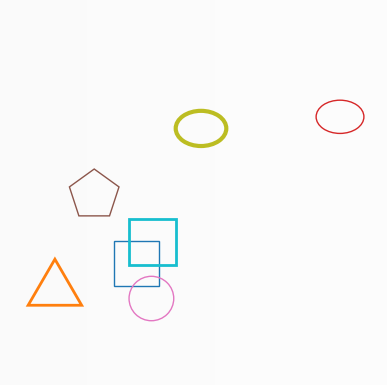[{"shape": "square", "thickness": 1, "radius": 0.29, "center": [0.351, 0.315]}, {"shape": "triangle", "thickness": 2, "radius": 0.4, "center": [0.142, 0.247]}, {"shape": "oval", "thickness": 1, "radius": 0.31, "center": [0.877, 0.697]}, {"shape": "pentagon", "thickness": 1, "radius": 0.34, "center": [0.243, 0.494]}, {"shape": "circle", "thickness": 1, "radius": 0.29, "center": [0.391, 0.225]}, {"shape": "oval", "thickness": 3, "radius": 0.33, "center": [0.519, 0.666]}, {"shape": "square", "thickness": 2, "radius": 0.3, "center": [0.394, 0.372]}]